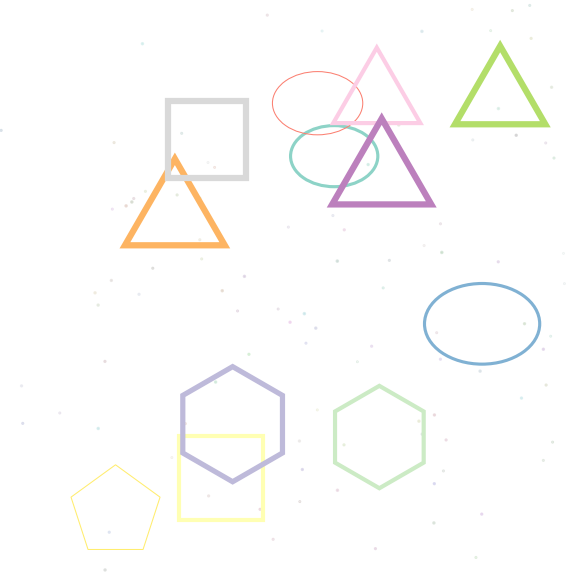[{"shape": "oval", "thickness": 1.5, "radius": 0.38, "center": [0.579, 0.729]}, {"shape": "square", "thickness": 2, "radius": 0.36, "center": [0.383, 0.171]}, {"shape": "hexagon", "thickness": 2.5, "radius": 0.5, "center": [0.403, 0.265]}, {"shape": "oval", "thickness": 0.5, "radius": 0.39, "center": [0.55, 0.82]}, {"shape": "oval", "thickness": 1.5, "radius": 0.5, "center": [0.835, 0.438]}, {"shape": "triangle", "thickness": 3, "radius": 0.5, "center": [0.303, 0.624]}, {"shape": "triangle", "thickness": 3, "radius": 0.45, "center": [0.866, 0.829]}, {"shape": "triangle", "thickness": 2, "radius": 0.44, "center": [0.652, 0.83]}, {"shape": "square", "thickness": 3, "radius": 0.33, "center": [0.359, 0.758]}, {"shape": "triangle", "thickness": 3, "radius": 0.5, "center": [0.661, 0.695]}, {"shape": "hexagon", "thickness": 2, "radius": 0.44, "center": [0.657, 0.242]}, {"shape": "pentagon", "thickness": 0.5, "radius": 0.41, "center": [0.2, 0.113]}]